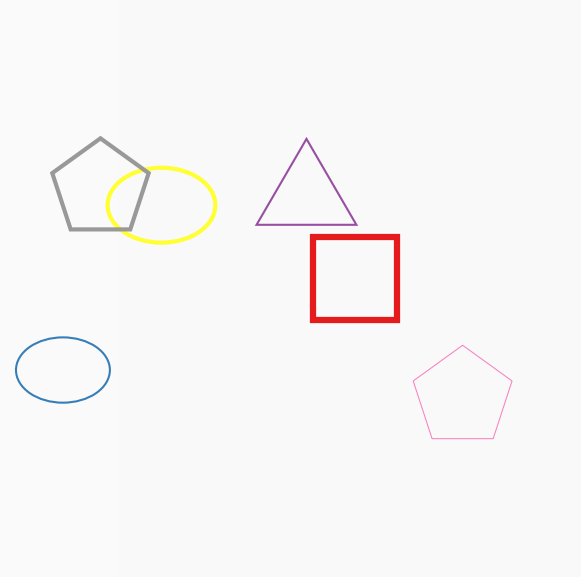[{"shape": "square", "thickness": 3, "radius": 0.36, "center": [0.611, 0.517]}, {"shape": "oval", "thickness": 1, "radius": 0.4, "center": [0.108, 0.358]}, {"shape": "triangle", "thickness": 1, "radius": 0.5, "center": [0.527, 0.659]}, {"shape": "oval", "thickness": 2, "radius": 0.46, "center": [0.278, 0.644]}, {"shape": "pentagon", "thickness": 0.5, "radius": 0.45, "center": [0.796, 0.312]}, {"shape": "pentagon", "thickness": 2, "radius": 0.44, "center": [0.173, 0.672]}]